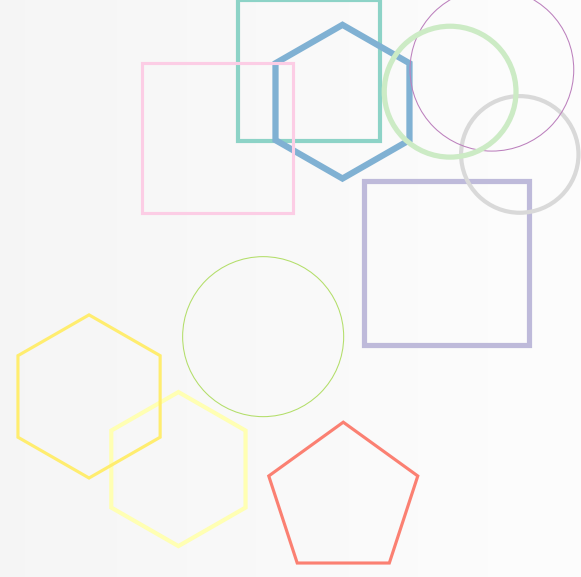[{"shape": "square", "thickness": 2, "radius": 0.61, "center": [0.531, 0.877]}, {"shape": "hexagon", "thickness": 2, "radius": 0.67, "center": [0.307, 0.187]}, {"shape": "square", "thickness": 2.5, "radius": 0.71, "center": [0.769, 0.543]}, {"shape": "pentagon", "thickness": 1.5, "radius": 0.67, "center": [0.591, 0.133]}, {"shape": "hexagon", "thickness": 3, "radius": 0.67, "center": [0.589, 0.823]}, {"shape": "circle", "thickness": 0.5, "radius": 0.69, "center": [0.453, 0.416]}, {"shape": "square", "thickness": 1.5, "radius": 0.65, "center": [0.374, 0.76]}, {"shape": "circle", "thickness": 2, "radius": 0.5, "center": [0.894, 0.732]}, {"shape": "circle", "thickness": 0.5, "radius": 0.7, "center": [0.846, 0.878]}, {"shape": "circle", "thickness": 2.5, "radius": 0.57, "center": [0.774, 0.84]}, {"shape": "hexagon", "thickness": 1.5, "radius": 0.71, "center": [0.153, 0.313]}]